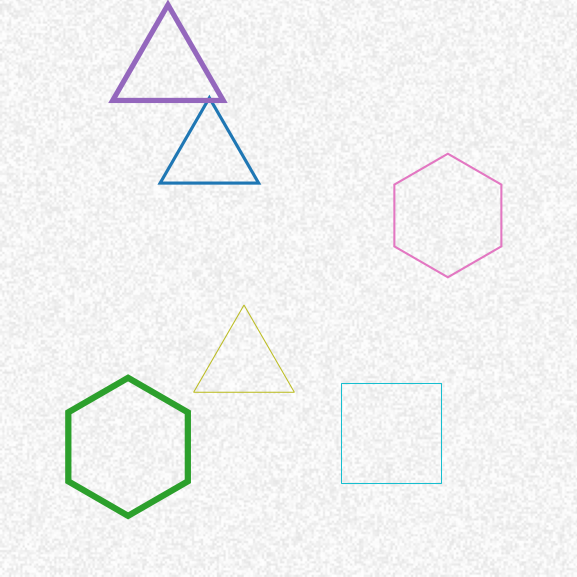[{"shape": "triangle", "thickness": 1.5, "radius": 0.49, "center": [0.363, 0.731]}, {"shape": "hexagon", "thickness": 3, "radius": 0.6, "center": [0.222, 0.225]}, {"shape": "triangle", "thickness": 2.5, "radius": 0.55, "center": [0.291, 0.88]}, {"shape": "hexagon", "thickness": 1, "radius": 0.53, "center": [0.776, 0.626]}, {"shape": "triangle", "thickness": 0.5, "radius": 0.5, "center": [0.423, 0.37]}, {"shape": "square", "thickness": 0.5, "radius": 0.43, "center": [0.677, 0.25]}]